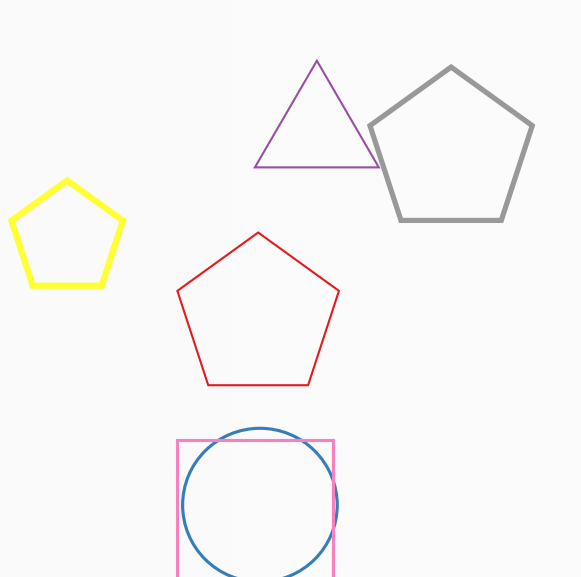[{"shape": "pentagon", "thickness": 1, "radius": 0.73, "center": [0.444, 0.45]}, {"shape": "circle", "thickness": 1.5, "radius": 0.66, "center": [0.447, 0.125]}, {"shape": "triangle", "thickness": 1, "radius": 0.62, "center": [0.545, 0.771]}, {"shape": "pentagon", "thickness": 3, "radius": 0.5, "center": [0.116, 0.586]}, {"shape": "square", "thickness": 1.5, "radius": 0.67, "center": [0.439, 0.104]}, {"shape": "pentagon", "thickness": 2.5, "radius": 0.73, "center": [0.776, 0.736]}]